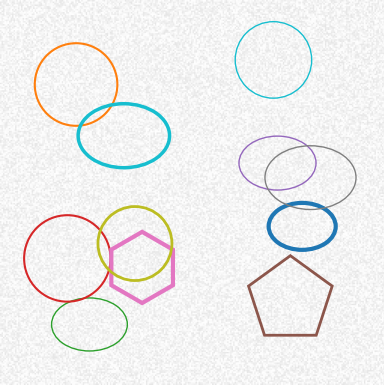[{"shape": "oval", "thickness": 3, "radius": 0.44, "center": [0.785, 0.412]}, {"shape": "circle", "thickness": 1.5, "radius": 0.54, "center": [0.198, 0.781]}, {"shape": "oval", "thickness": 1, "radius": 0.49, "center": [0.232, 0.157]}, {"shape": "circle", "thickness": 1.5, "radius": 0.56, "center": [0.175, 0.329]}, {"shape": "oval", "thickness": 1, "radius": 0.5, "center": [0.721, 0.576]}, {"shape": "pentagon", "thickness": 2, "radius": 0.57, "center": [0.754, 0.222]}, {"shape": "hexagon", "thickness": 3, "radius": 0.46, "center": [0.369, 0.305]}, {"shape": "oval", "thickness": 1, "radius": 0.59, "center": [0.806, 0.539]}, {"shape": "circle", "thickness": 2, "radius": 0.48, "center": [0.35, 0.367]}, {"shape": "circle", "thickness": 1, "radius": 0.5, "center": [0.71, 0.844]}, {"shape": "oval", "thickness": 2.5, "radius": 0.59, "center": [0.322, 0.647]}]